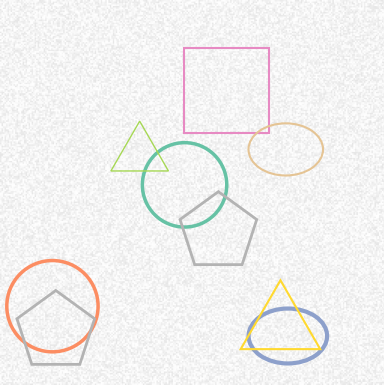[{"shape": "circle", "thickness": 2.5, "radius": 0.55, "center": [0.479, 0.52]}, {"shape": "circle", "thickness": 2.5, "radius": 0.59, "center": [0.136, 0.205]}, {"shape": "oval", "thickness": 3, "radius": 0.51, "center": [0.748, 0.127]}, {"shape": "square", "thickness": 1.5, "radius": 0.55, "center": [0.589, 0.765]}, {"shape": "triangle", "thickness": 1, "radius": 0.43, "center": [0.363, 0.599]}, {"shape": "triangle", "thickness": 1.5, "radius": 0.6, "center": [0.728, 0.153]}, {"shape": "oval", "thickness": 1.5, "radius": 0.48, "center": [0.742, 0.612]}, {"shape": "pentagon", "thickness": 2, "radius": 0.53, "center": [0.145, 0.139]}, {"shape": "pentagon", "thickness": 2, "radius": 0.52, "center": [0.567, 0.397]}]